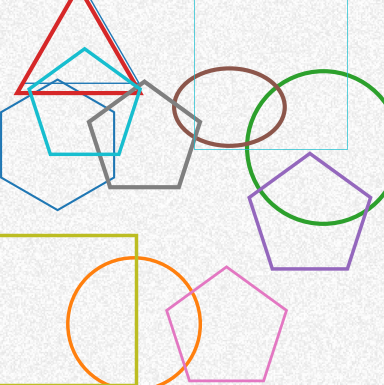[{"shape": "triangle", "thickness": 1, "radius": 0.87, "center": [0.211, 0.87]}, {"shape": "hexagon", "thickness": 1.5, "radius": 0.85, "center": [0.15, 0.624]}, {"shape": "circle", "thickness": 2.5, "radius": 0.86, "center": [0.348, 0.158]}, {"shape": "circle", "thickness": 3, "radius": 0.99, "center": [0.84, 0.617]}, {"shape": "triangle", "thickness": 3, "radius": 0.92, "center": [0.204, 0.851]}, {"shape": "pentagon", "thickness": 2.5, "radius": 0.83, "center": [0.805, 0.436]}, {"shape": "oval", "thickness": 3, "radius": 0.72, "center": [0.596, 0.722]}, {"shape": "pentagon", "thickness": 2, "radius": 0.82, "center": [0.588, 0.143]}, {"shape": "pentagon", "thickness": 3, "radius": 0.76, "center": [0.375, 0.636]}, {"shape": "square", "thickness": 2.5, "radius": 0.97, "center": [0.158, 0.195]}, {"shape": "pentagon", "thickness": 2.5, "radius": 0.76, "center": [0.22, 0.722]}, {"shape": "square", "thickness": 0.5, "radius": 0.99, "center": [0.702, 0.812]}]